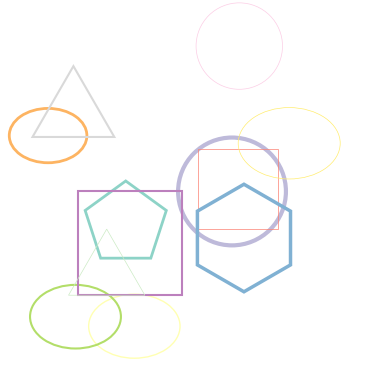[{"shape": "pentagon", "thickness": 2, "radius": 0.55, "center": [0.327, 0.419]}, {"shape": "oval", "thickness": 1, "radius": 0.59, "center": [0.349, 0.153]}, {"shape": "circle", "thickness": 3, "radius": 0.7, "center": [0.603, 0.503]}, {"shape": "square", "thickness": 0.5, "radius": 0.52, "center": [0.618, 0.51]}, {"shape": "hexagon", "thickness": 2.5, "radius": 0.7, "center": [0.634, 0.382]}, {"shape": "oval", "thickness": 2, "radius": 0.5, "center": [0.125, 0.648]}, {"shape": "oval", "thickness": 1.5, "radius": 0.59, "center": [0.196, 0.177]}, {"shape": "circle", "thickness": 0.5, "radius": 0.56, "center": [0.622, 0.88]}, {"shape": "triangle", "thickness": 1.5, "radius": 0.61, "center": [0.191, 0.706]}, {"shape": "square", "thickness": 1.5, "radius": 0.68, "center": [0.337, 0.369]}, {"shape": "triangle", "thickness": 0.5, "radius": 0.57, "center": [0.277, 0.29]}, {"shape": "oval", "thickness": 0.5, "radius": 0.66, "center": [0.751, 0.628]}]